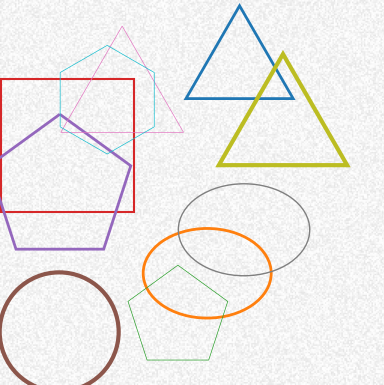[{"shape": "triangle", "thickness": 2, "radius": 0.8, "center": [0.622, 0.824]}, {"shape": "oval", "thickness": 2, "radius": 0.83, "center": [0.538, 0.29]}, {"shape": "pentagon", "thickness": 0.5, "radius": 0.68, "center": [0.462, 0.175]}, {"shape": "square", "thickness": 1.5, "radius": 0.87, "center": [0.175, 0.622]}, {"shape": "pentagon", "thickness": 2, "radius": 0.97, "center": [0.155, 0.51]}, {"shape": "circle", "thickness": 3, "radius": 0.77, "center": [0.154, 0.138]}, {"shape": "triangle", "thickness": 0.5, "radius": 0.92, "center": [0.317, 0.748]}, {"shape": "oval", "thickness": 1, "radius": 0.85, "center": [0.634, 0.403]}, {"shape": "triangle", "thickness": 3, "radius": 0.96, "center": [0.735, 0.667]}, {"shape": "hexagon", "thickness": 0.5, "radius": 0.71, "center": [0.278, 0.741]}]